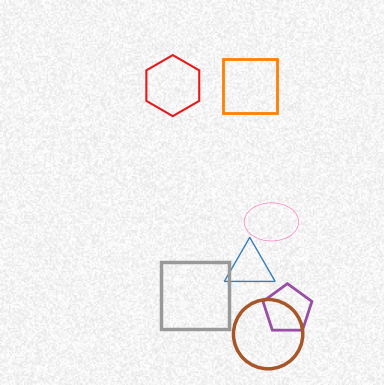[{"shape": "hexagon", "thickness": 1.5, "radius": 0.4, "center": [0.449, 0.778]}, {"shape": "triangle", "thickness": 1, "radius": 0.38, "center": [0.649, 0.307]}, {"shape": "pentagon", "thickness": 2, "radius": 0.33, "center": [0.747, 0.196]}, {"shape": "square", "thickness": 2, "radius": 0.35, "center": [0.65, 0.777]}, {"shape": "circle", "thickness": 2.5, "radius": 0.45, "center": [0.696, 0.132]}, {"shape": "oval", "thickness": 0.5, "radius": 0.35, "center": [0.705, 0.424]}, {"shape": "square", "thickness": 2.5, "radius": 0.44, "center": [0.507, 0.232]}]